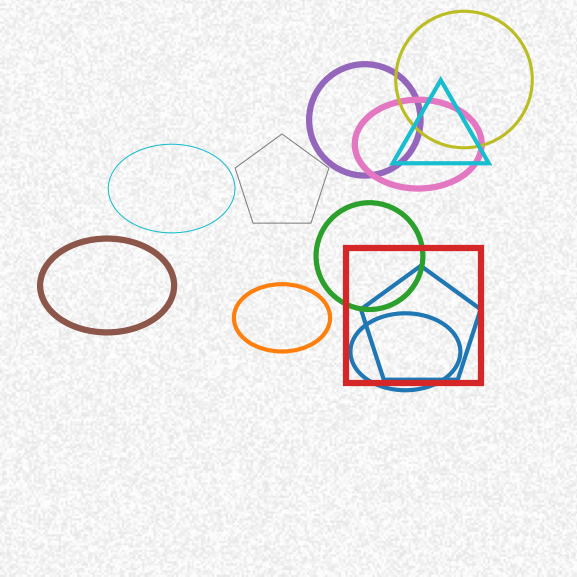[{"shape": "oval", "thickness": 2, "radius": 0.48, "center": [0.702, 0.39]}, {"shape": "pentagon", "thickness": 2, "radius": 0.54, "center": [0.729, 0.43]}, {"shape": "oval", "thickness": 2, "radius": 0.42, "center": [0.488, 0.449]}, {"shape": "circle", "thickness": 2.5, "radius": 0.46, "center": [0.64, 0.556]}, {"shape": "square", "thickness": 3, "radius": 0.59, "center": [0.716, 0.452]}, {"shape": "circle", "thickness": 3, "radius": 0.48, "center": [0.632, 0.792]}, {"shape": "oval", "thickness": 3, "radius": 0.58, "center": [0.185, 0.505]}, {"shape": "oval", "thickness": 3, "radius": 0.55, "center": [0.724, 0.75]}, {"shape": "pentagon", "thickness": 0.5, "radius": 0.43, "center": [0.488, 0.682]}, {"shape": "circle", "thickness": 1.5, "radius": 0.59, "center": [0.803, 0.861]}, {"shape": "triangle", "thickness": 2, "radius": 0.48, "center": [0.763, 0.764]}, {"shape": "oval", "thickness": 0.5, "radius": 0.55, "center": [0.297, 0.673]}]